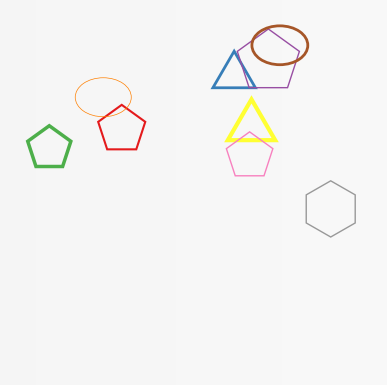[{"shape": "pentagon", "thickness": 1.5, "radius": 0.32, "center": [0.314, 0.664]}, {"shape": "triangle", "thickness": 2, "radius": 0.32, "center": [0.604, 0.804]}, {"shape": "pentagon", "thickness": 2.5, "radius": 0.29, "center": [0.127, 0.615]}, {"shape": "pentagon", "thickness": 1, "radius": 0.42, "center": [0.693, 0.84]}, {"shape": "oval", "thickness": 0.5, "radius": 0.36, "center": [0.266, 0.747]}, {"shape": "triangle", "thickness": 3, "radius": 0.35, "center": [0.649, 0.671]}, {"shape": "oval", "thickness": 2, "radius": 0.36, "center": [0.722, 0.882]}, {"shape": "pentagon", "thickness": 1, "radius": 0.32, "center": [0.644, 0.594]}, {"shape": "hexagon", "thickness": 1, "radius": 0.36, "center": [0.853, 0.457]}]